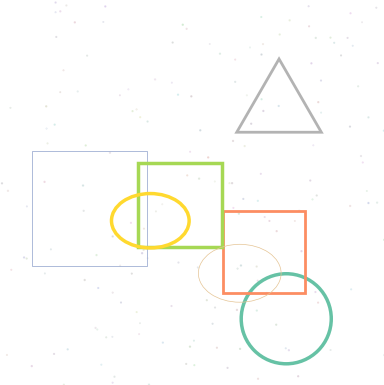[{"shape": "circle", "thickness": 2.5, "radius": 0.58, "center": [0.743, 0.172]}, {"shape": "square", "thickness": 2, "radius": 0.53, "center": [0.685, 0.345]}, {"shape": "square", "thickness": 0.5, "radius": 0.75, "center": [0.232, 0.459]}, {"shape": "square", "thickness": 2.5, "radius": 0.55, "center": [0.467, 0.467]}, {"shape": "oval", "thickness": 2.5, "radius": 0.5, "center": [0.39, 0.427]}, {"shape": "oval", "thickness": 0.5, "radius": 0.54, "center": [0.623, 0.29]}, {"shape": "triangle", "thickness": 2, "radius": 0.63, "center": [0.725, 0.72]}]